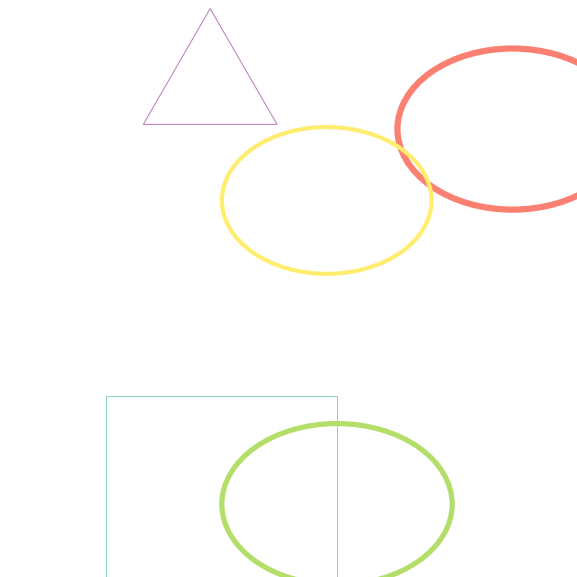[{"shape": "square", "thickness": 0.5, "radius": 1.0, "center": [0.384, 0.114]}, {"shape": "oval", "thickness": 3, "radius": 1.0, "center": [0.887, 0.776]}, {"shape": "oval", "thickness": 2.5, "radius": 1.0, "center": [0.584, 0.126]}, {"shape": "triangle", "thickness": 0.5, "radius": 0.67, "center": [0.364, 0.851]}, {"shape": "oval", "thickness": 2, "radius": 0.91, "center": [0.566, 0.652]}]